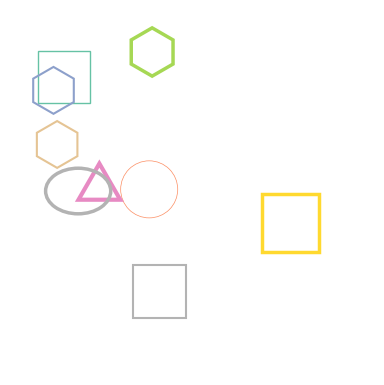[{"shape": "square", "thickness": 1, "radius": 0.34, "center": [0.166, 0.8]}, {"shape": "circle", "thickness": 0.5, "radius": 0.37, "center": [0.388, 0.508]}, {"shape": "hexagon", "thickness": 1.5, "radius": 0.3, "center": [0.139, 0.765]}, {"shape": "triangle", "thickness": 3, "radius": 0.31, "center": [0.258, 0.513]}, {"shape": "hexagon", "thickness": 2.5, "radius": 0.31, "center": [0.395, 0.865]}, {"shape": "square", "thickness": 2.5, "radius": 0.37, "center": [0.755, 0.421]}, {"shape": "hexagon", "thickness": 1.5, "radius": 0.3, "center": [0.148, 0.625]}, {"shape": "square", "thickness": 1.5, "radius": 0.34, "center": [0.414, 0.244]}, {"shape": "oval", "thickness": 2.5, "radius": 0.42, "center": [0.203, 0.504]}]